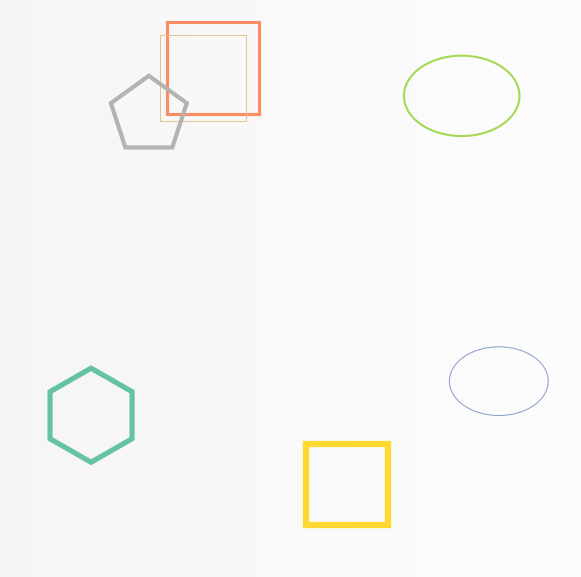[{"shape": "hexagon", "thickness": 2.5, "radius": 0.41, "center": [0.157, 0.28]}, {"shape": "square", "thickness": 1.5, "radius": 0.4, "center": [0.367, 0.881]}, {"shape": "oval", "thickness": 0.5, "radius": 0.43, "center": [0.858, 0.339]}, {"shape": "oval", "thickness": 1, "radius": 0.5, "center": [0.794, 0.833]}, {"shape": "square", "thickness": 3, "radius": 0.35, "center": [0.598, 0.16]}, {"shape": "square", "thickness": 0.5, "radius": 0.37, "center": [0.349, 0.864]}, {"shape": "pentagon", "thickness": 2, "radius": 0.34, "center": [0.256, 0.799]}]